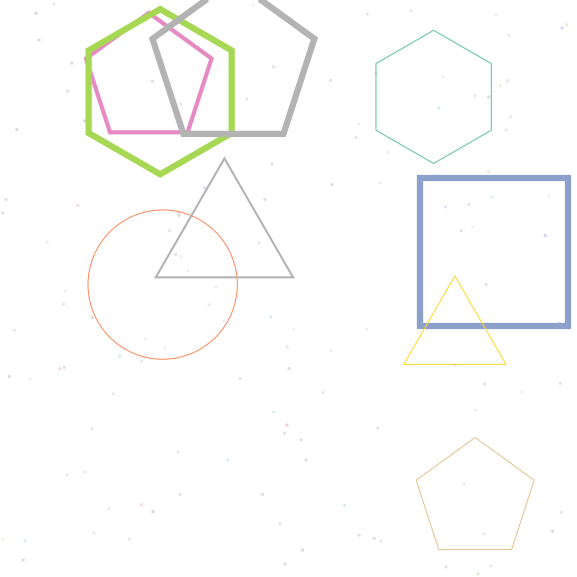[{"shape": "hexagon", "thickness": 0.5, "radius": 0.58, "center": [0.751, 0.831]}, {"shape": "circle", "thickness": 0.5, "radius": 0.65, "center": [0.282, 0.506]}, {"shape": "square", "thickness": 3, "radius": 0.64, "center": [0.855, 0.563]}, {"shape": "pentagon", "thickness": 2, "radius": 0.57, "center": [0.258, 0.862]}, {"shape": "hexagon", "thickness": 3, "radius": 0.72, "center": [0.277, 0.84]}, {"shape": "triangle", "thickness": 0.5, "radius": 0.51, "center": [0.788, 0.419]}, {"shape": "pentagon", "thickness": 0.5, "radius": 0.54, "center": [0.823, 0.134]}, {"shape": "triangle", "thickness": 1, "radius": 0.69, "center": [0.389, 0.588]}, {"shape": "pentagon", "thickness": 3, "radius": 0.74, "center": [0.404, 0.886]}]